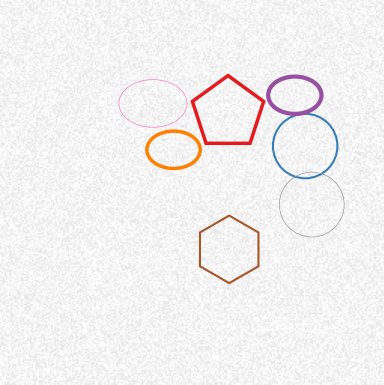[{"shape": "pentagon", "thickness": 2.5, "radius": 0.49, "center": [0.592, 0.706]}, {"shape": "circle", "thickness": 1.5, "radius": 0.42, "center": [0.793, 0.621]}, {"shape": "oval", "thickness": 3, "radius": 0.35, "center": [0.766, 0.753]}, {"shape": "oval", "thickness": 2.5, "radius": 0.35, "center": [0.451, 0.611]}, {"shape": "hexagon", "thickness": 1.5, "radius": 0.44, "center": [0.595, 0.352]}, {"shape": "oval", "thickness": 0.5, "radius": 0.44, "center": [0.397, 0.731]}, {"shape": "circle", "thickness": 0.5, "radius": 0.42, "center": [0.81, 0.469]}]